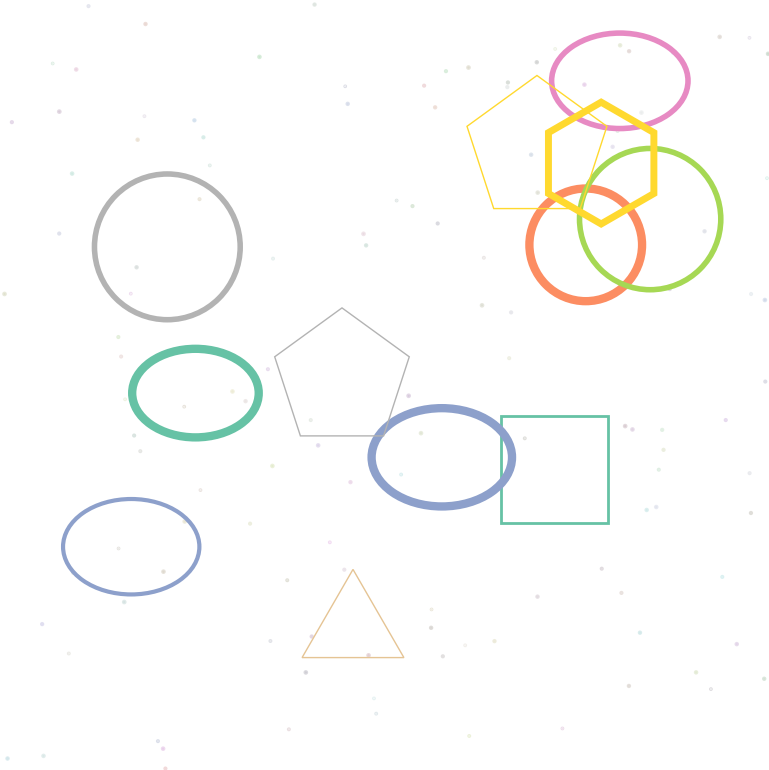[{"shape": "oval", "thickness": 3, "radius": 0.41, "center": [0.254, 0.489]}, {"shape": "square", "thickness": 1, "radius": 0.35, "center": [0.72, 0.391]}, {"shape": "circle", "thickness": 3, "radius": 0.37, "center": [0.761, 0.682]}, {"shape": "oval", "thickness": 3, "radius": 0.46, "center": [0.574, 0.406]}, {"shape": "oval", "thickness": 1.5, "radius": 0.44, "center": [0.17, 0.29]}, {"shape": "oval", "thickness": 2, "radius": 0.44, "center": [0.805, 0.895]}, {"shape": "circle", "thickness": 2, "radius": 0.46, "center": [0.844, 0.715]}, {"shape": "hexagon", "thickness": 2.5, "radius": 0.4, "center": [0.781, 0.788]}, {"shape": "pentagon", "thickness": 0.5, "radius": 0.48, "center": [0.697, 0.806]}, {"shape": "triangle", "thickness": 0.5, "radius": 0.38, "center": [0.458, 0.184]}, {"shape": "pentagon", "thickness": 0.5, "radius": 0.46, "center": [0.444, 0.508]}, {"shape": "circle", "thickness": 2, "radius": 0.47, "center": [0.217, 0.679]}]